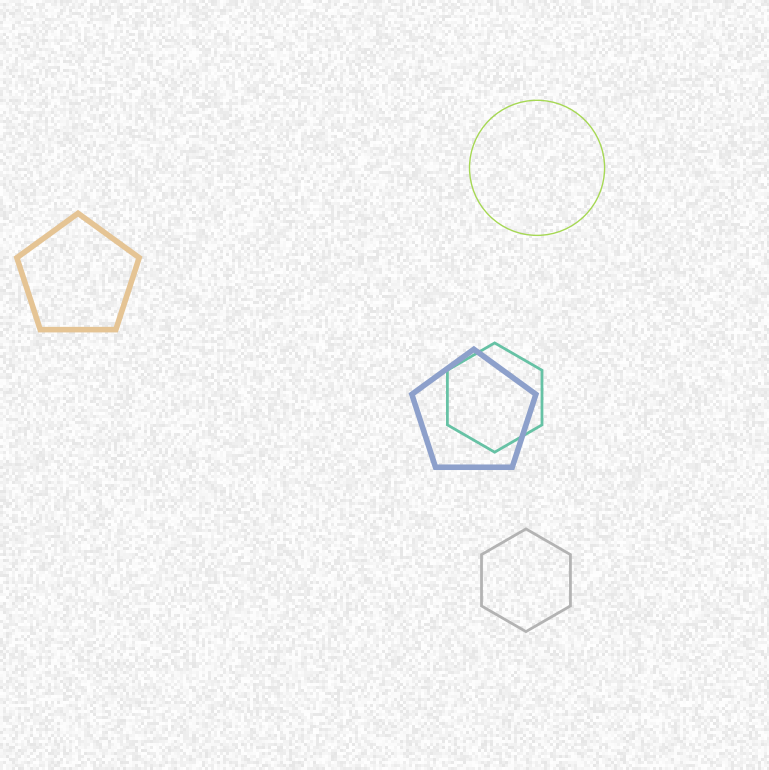[{"shape": "hexagon", "thickness": 1, "radius": 0.35, "center": [0.642, 0.484]}, {"shape": "pentagon", "thickness": 2, "radius": 0.42, "center": [0.615, 0.462]}, {"shape": "circle", "thickness": 0.5, "radius": 0.44, "center": [0.697, 0.782]}, {"shape": "pentagon", "thickness": 2, "radius": 0.42, "center": [0.101, 0.639]}, {"shape": "hexagon", "thickness": 1, "radius": 0.33, "center": [0.683, 0.246]}]